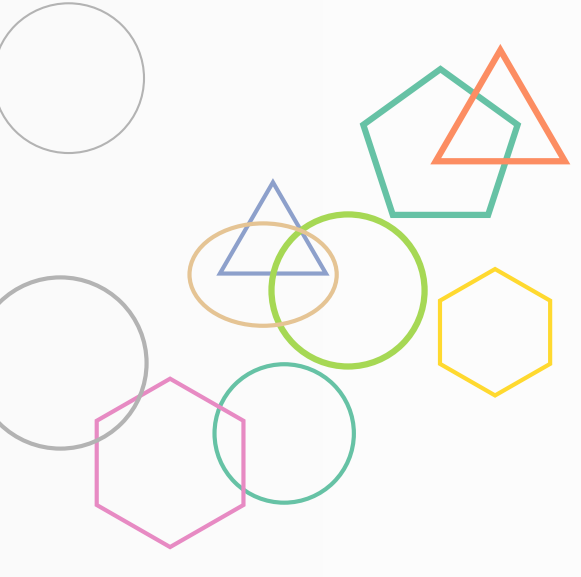[{"shape": "circle", "thickness": 2, "radius": 0.6, "center": [0.489, 0.249]}, {"shape": "pentagon", "thickness": 3, "radius": 0.7, "center": [0.758, 0.74]}, {"shape": "triangle", "thickness": 3, "radius": 0.64, "center": [0.861, 0.784]}, {"shape": "triangle", "thickness": 2, "radius": 0.53, "center": [0.47, 0.578]}, {"shape": "hexagon", "thickness": 2, "radius": 0.73, "center": [0.293, 0.198]}, {"shape": "circle", "thickness": 3, "radius": 0.66, "center": [0.599, 0.496]}, {"shape": "hexagon", "thickness": 2, "radius": 0.55, "center": [0.852, 0.424]}, {"shape": "oval", "thickness": 2, "radius": 0.63, "center": [0.453, 0.524]}, {"shape": "circle", "thickness": 1, "radius": 0.65, "center": [0.118, 0.864]}, {"shape": "circle", "thickness": 2, "radius": 0.74, "center": [0.104, 0.371]}]